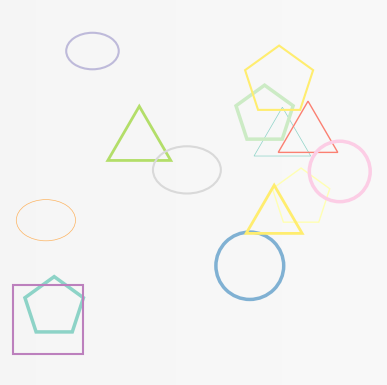[{"shape": "triangle", "thickness": 0.5, "radius": 0.42, "center": [0.729, 0.637]}, {"shape": "pentagon", "thickness": 2.5, "radius": 0.4, "center": [0.14, 0.202]}, {"shape": "pentagon", "thickness": 1, "radius": 0.39, "center": [0.777, 0.486]}, {"shape": "oval", "thickness": 1.5, "radius": 0.34, "center": [0.239, 0.867]}, {"shape": "triangle", "thickness": 1, "radius": 0.44, "center": [0.795, 0.649]}, {"shape": "circle", "thickness": 2.5, "radius": 0.44, "center": [0.645, 0.31]}, {"shape": "oval", "thickness": 0.5, "radius": 0.38, "center": [0.118, 0.428]}, {"shape": "triangle", "thickness": 2, "radius": 0.47, "center": [0.359, 0.63]}, {"shape": "circle", "thickness": 2.5, "radius": 0.39, "center": [0.877, 0.555]}, {"shape": "oval", "thickness": 1.5, "radius": 0.44, "center": [0.482, 0.559]}, {"shape": "square", "thickness": 1.5, "radius": 0.45, "center": [0.124, 0.17]}, {"shape": "pentagon", "thickness": 2.5, "radius": 0.39, "center": [0.683, 0.701]}, {"shape": "pentagon", "thickness": 1.5, "radius": 0.46, "center": [0.72, 0.789]}, {"shape": "triangle", "thickness": 2, "radius": 0.42, "center": [0.708, 0.436]}]